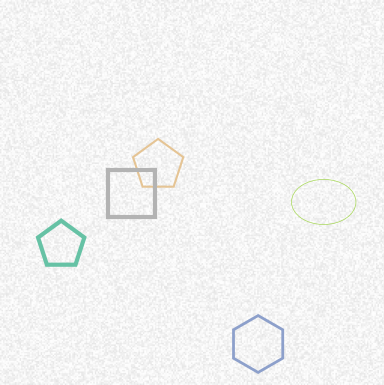[{"shape": "pentagon", "thickness": 3, "radius": 0.32, "center": [0.159, 0.364]}, {"shape": "hexagon", "thickness": 2, "radius": 0.37, "center": [0.67, 0.107]}, {"shape": "oval", "thickness": 0.5, "radius": 0.42, "center": [0.841, 0.475]}, {"shape": "pentagon", "thickness": 1.5, "radius": 0.34, "center": [0.411, 0.571]}, {"shape": "square", "thickness": 3, "radius": 0.3, "center": [0.341, 0.498]}]